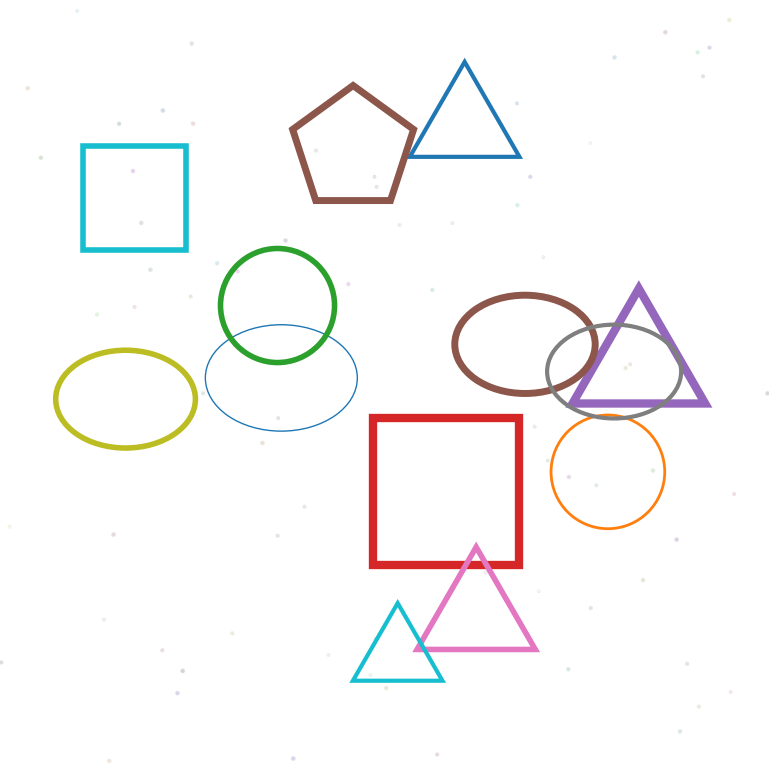[{"shape": "oval", "thickness": 0.5, "radius": 0.49, "center": [0.365, 0.509]}, {"shape": "triangle", "thickness": 1.5, "radius": 0.41, "center": [0.603, 0.837]}, {"shape": "circle", "thickness": 1, "radius": 0.37, "center": [0.789, 0.387]}, {"shape": "circle", "thickness": 2, "radius": 0.37, "center": [0.36, 0.603]}, {"shape": "square", "thickness": 3, "radius": 0.48, "center": [0.579, 0.362]}, {"shape": "triangle", "thickness": 3, "radius": 0.5, "center": [0.83, 0.526]}, {"shape": "oval", "thickness": 2.5, "radius": 0.46, "center": [0.682, 0.553]}, {"shape": "pentagon", "thickness": 2.5, "radius": 0.41, "center": [0.459, 0.806]}, {"shape": "triangle", "thickness": 2, "radius": 0.44, "center": [0.618, 0.201]}, {"shape": "oval", "thickness": 1.5, "radius": 0.44, "center": [0.798, 0.517]}, {"shape": "oval", "thickness": 2, "radius": 0.45, "center": [0.163, 0.482]}, {"shape": "square", "thickness": 2, "radius": 0.34, "center": [0.175, 0.743]}, {"shape": "triangle", "thickness": 1.5, "radius": 0.34, "center": [0.516, 0.15]}]